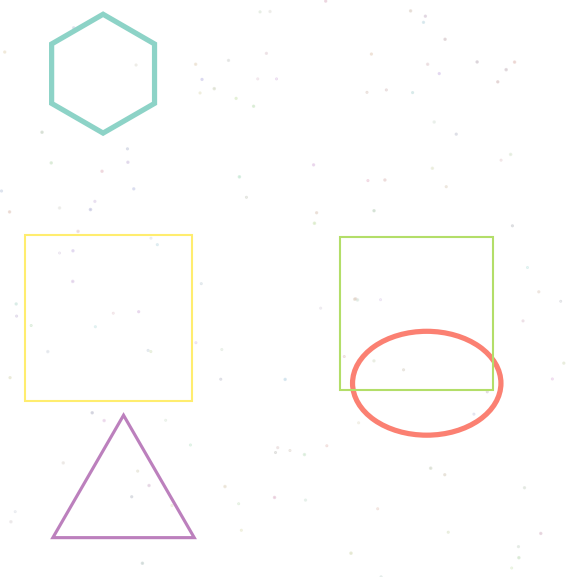[{"shape": "hexagon", "thickness": 2.5, "radius": 0.51, "center": [0.178, 0.872]}, {"shape": "oval", "thickness": 2.5, "radius": 0.64, "center": [0.739, 0.336]}, {"shape": "square", "thickness": 1, "radius": 0.66, "center": [0.721, 0.456]}, {"shape": "triangle", "thickness": 1.5, "radius": 0.71, "center": [0.214, 0.139]}, {"shape": "square", "thickness": 1, "radius": 0.72, "center": [0.187, 0.449]}]